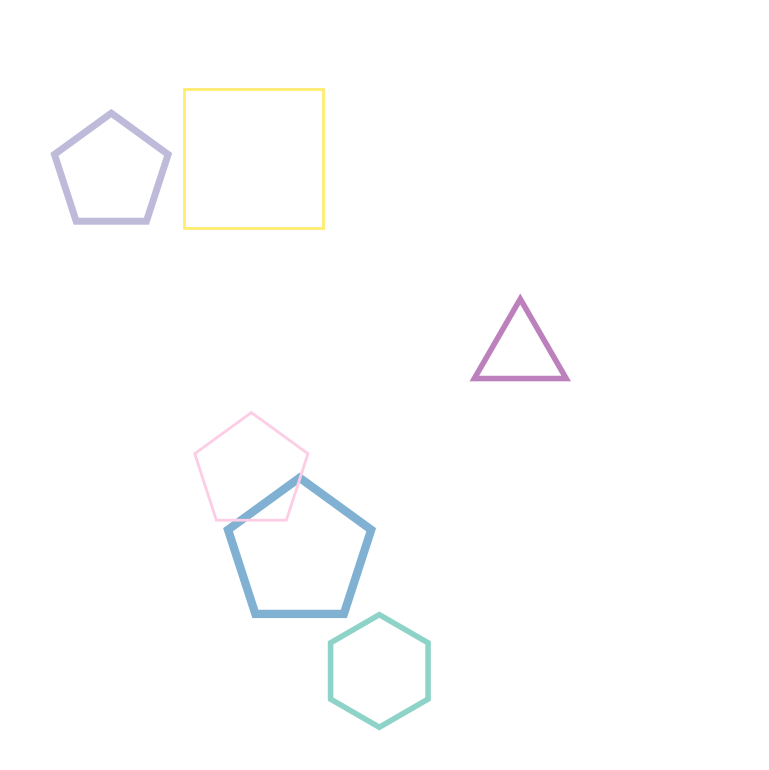[{"shape": "hexagon", "thickness": 2, "radius": 0.37, "center": [0.493, 0.129]}, {"shape": "pentagon", "thickness": 2.5, "radius": 0.39, "center": [0.145, 0.775]}, {"shape": "pentagon", "thickness": 3, "radius": 0.49, "center": [0.389, 0.282]}, {"shape": "pentagon", "thickness": 1, "radius": 0.39, "center": [0.326, 0.387]}, {"shape": "triangle", "thickness": 2, "radius": 0.34, "center": [0.676, 0.543]}, {"shape": "square", "thickness": 1, "radius": 0.45, "center": [0.329, 0.794]}]